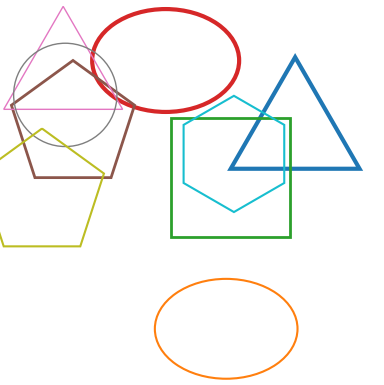[{"shape": "triangle", "thickness": 3, "radius": 0.97, "center": [0.767, 0.658]}, {"shape": "oval", "thickness": 1.5, "radius": 0.93, "center": [0.587, 0.146]}, {"shape": "square", "thickness": 2, "radius": 0.77, "center": [0.599, 0.539]}, {"shape": "oval", "thickness": 3, "radius": 0.95, "center": [0.43, 0.843]}, {"shape": "pentagon", "thickness": 2, "radius": 0.84, "center": [0.19, 0.675]}, {"shape": "triangle", "thickness": 1, "radius": 0.89, "center": [0.164, 0.805]}, {"shape": "circle", "thickness": 1, "radius": 0.67, "center": [0.17, 0.754]}, {"shape": "pentagon", "thickness": 1.5, "radius": 0.85, "center": [0.109, 0.497]}, {"shape": "hexagon", "thickness": 1.5, "radius": 0.75, "center": [0.608, 0.6]}]